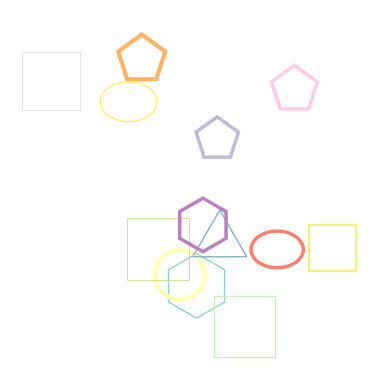[{"shape": "hexagon", "thickness": 1, "radius": 0.42, "center": [0.51, 0.257]}, {"shape": "circle", "thickness": 3, "radius": 0.32, "center": [0.467, 0.287]}, {"shape": "pentagon", "thickness": 2.5, "radius": 0.29, "center": [0.564, 0.639]}, {"shape": "oval", "thickness": 2.5, "radius": 0.34, "center": [0.72, 0.352]}, {"shape": "triangle", "thickness": 1, "radius": 0.4, "center": [0.571, 0.373]}, {"shape": "pentagon", "thickness": 3, "radius": 0.32, "center": [0.368, 0.846]}, {"shape": "square", "thickness": 0.5, "radius": 0.4, "center": [0.411, 0.353]}, {"shape": "pentagon", "thickness": 2.5, "radius": 0.31, "center": [0.765, 0.768]}, {"shape": "square", "thickness": 0.5, "radius": 0.38, "center": [0.132, 0.789]}, {"shape": "hexagon", "thickness": 2.5, "radius": 0.35, "center": [0.527, 0.416]}, {"shape": "square", "thickness": 1, "radius": 0.39, "center": [0.635, 0.151]}, {"shape": "square", "thickness": 1.5, "radius": 0.3, "center": [0.864, 0.356]}, {"shape": "oval", "thickness": 1, "radius": 0.37, "center": [0.334, 0.736]}]